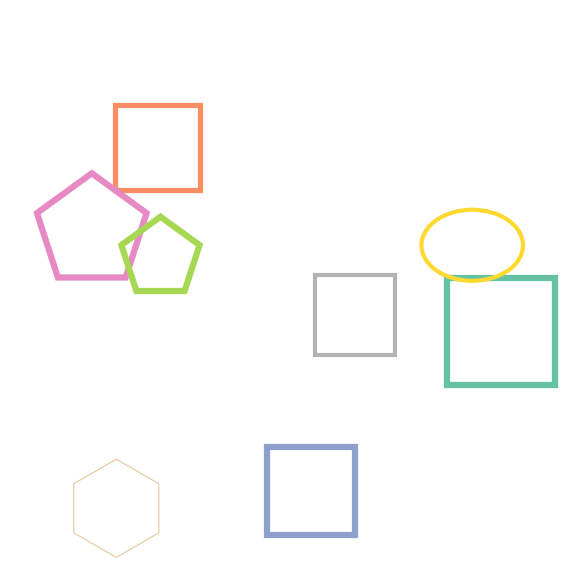[{"shape": "square", "thickness": 3, "radius": 0.47, "center": [0.868, 0.425]}, {"shape": "square", "thickness": 2.5, "radius": 0.37, "center": [0.273, 0.744]}, {"shape": "square", "thickness": 3, "radius": 0.38, "center": [0.538, 0.149]}, {"shape": "pentagon", "thickness": 3, "radius": 0.5, "center": [0.159, 0.599]}, {"shape": "pentagon", "thickness": 3, "radius": 0.36, "center": [0.278, 0.553]}, {"shape": "oval", "thickness": 2, "radius": 0.44, "center": [0.818, 0.574]}, {"shape": "hexagon", "thickness": 0.5, "radius": 0.43, "center": [0.201, 0.119]}, {"shape": "square", "thickness": 2, "radius": 0.34, "center": [0.615, 0.454]}]